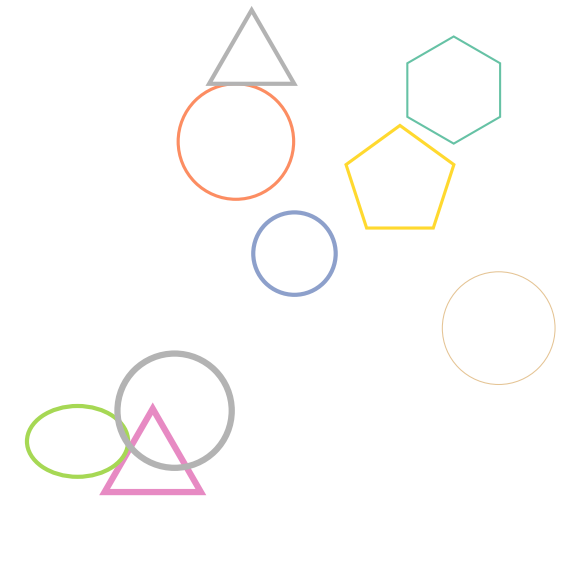[{"shape": "hexagon", "thickness": 1, "radius": 0.46, "center": [0.786, 0.843]}, {"shape": "circle", "thickness": 1.5, "radius": 0.5, "center": [0.409, 0.754]}, {"shape": "circle", "thickness": 2, "radius": 0.36, "center": [0.51, 0.56]}, {"shape": "triangle", "thickness": 3, "radius": 0.48, "center": [0.264, 0.195]}, {"shape": "oval", "thickness": 2, "radius": 0.44, "center": [0.134, 0.235]}, {"shape": "pentagon", "thickness": 1.5, "radius": 0.49, "center": [0.693, 0.684]}, {"shape": "circle", "thickness": 0.5, "radius": 0.49, "center": [0.864, 0.431]}, {"shape": "circle", "thickness": 3, "radius": 0.49, "center": [0.302, 0.288]}, {"shape": "triangle", "thickness": 2, "radius": 0.43, "center": [0.436, 0.897]}]